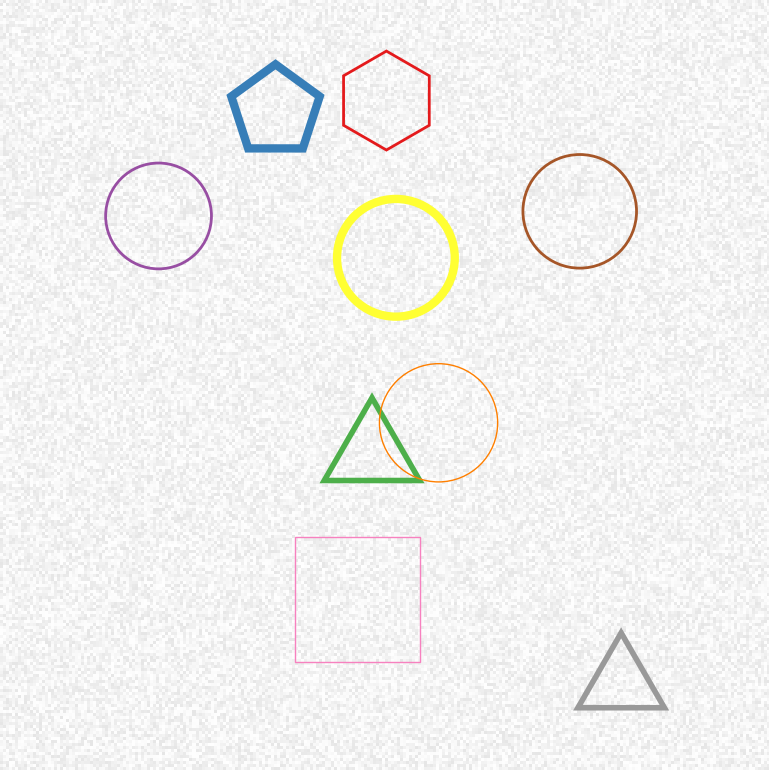[{"shape": "hexagon", "thickness": 1, "radius": 0.32, "center": [0.502, 0.869]}, {"shape": "pentagon", "thickness": 3, "radius": 0.3, "center": [0.358, 0.856]}, {"shape": "triangle", "thickness": 2, "radius": 0.36, "center": [0.483, 0.412]}, {"shape": "circle", "thickness": 1, "radius": 0.34, "center": [0.206, 0.72]}, {"shape": "circle", "thickness": 0.5, "radius": 0.38, "center": [0.57, 0.451]}, {"shape": "circle", "thickness": 3, "radius": 0.38, "center": [0.514, 0.665]}, {"shape": "circle", "thickness": 1, "radius": 0.37, "center": [0.753, 0.726]}, {"shape": "square", "thickness": 0.5, "radius": 0.41, "center": [0.464, 0.222]}, {"shape": "triangle", "thickness": 2, "radius": 0.32, "center": [0.807, 0.113]}]